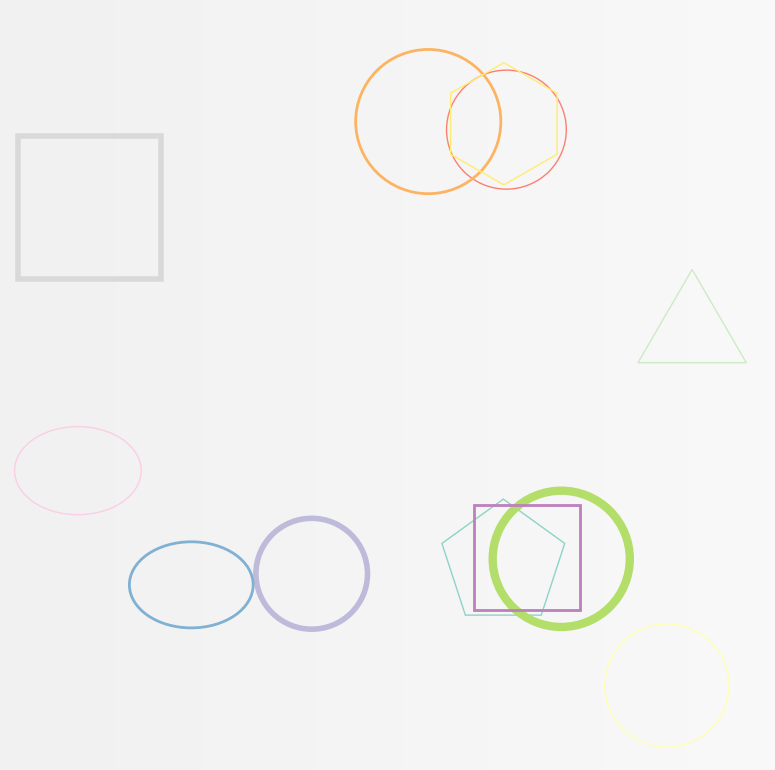[{"shape": "pentagon", "thickness": 0.5, "radius": 0.42, "center": [0.649, 0.269]}, {"shape": "circle", "thickness": 0.5, "radius": 0.4, "center": [0.86, 0.11]}, {"shape": "circle", "thickness": 2, "radius": 0.36, "center": [0.402, 0.255]}, {"shape": "circle", "thickness": 0.5, "radius": 0.39, "center": [0.653, 0.832]}, {"shape": "oval", "thickness": 1, "radius": 0.4, "center": [0.247, 0.24]}, {"shape": "circle", "thickness": 1, "radius": 0.47, "center": [0.553, 0.842]}, {"shape": "circle", "thickness": 3, "radius": 0.44, "center": [0.724, 0.274]}, {"shape": "oval", "thickness": 0.5, "radius": 0.41, "center": [0.1, 0.389]}, {"shape": "square", "thickness": 2, "radius": 0.46, "center": [0.115, 0.731]}, {"shape": "square", "thickness": 1, "radius": 0.34, "center": [0.68, 0.276]}, {"shape": "triangle", "thickness": 0.5, "radius": 0.4, "center": [0.893, 0.569]}, {"shape": "hexagon", "thickness": 0.5, "radius": 0.4, "center": [0.65, 0.839]}]